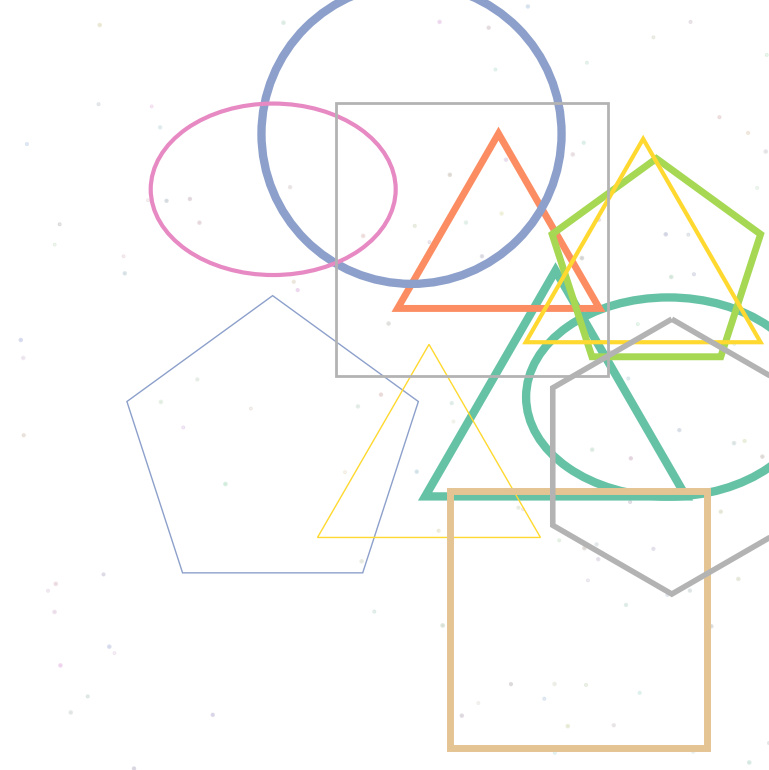[{"shape": "triangle", "thickness": 3, "radius": 0.98, "center": [0.721, 0.453]}, {"shape": "oval", "thickness": 3, "radius": 0.92, "center": [0.868, 0.484]}, {"shape": "triangle", "thickness": 2.5, "radius": 0.76, "center": [0.647, 0.675]}, {"shape": "pentagon", "thickness": 0.5, "radius": 0.99, "center": [0.354, 0.417]}, {"shape": "circle", "thickness": 3, "radius": 0.97, "center": [0.534, 0.826]}, {"shape": "oval", "thickness": 1.5, "radius": 0.8, "center": [0.355, 0.754]}, {"shape": "pentagon", "thickness": 2.5, "radius": 0.71, "center": [0.852, 0.652]}, {"shape": "triangle", "thickness": 0.5, "radius": 0.84, "center": [0.557, 0.386]}, {"shape": "triangle", "thickness": 1.5, "radius": 0.88, "center": [0.835, 0.644]}, {"shape": "square", "thickness": 2.5, "radius": 0.83, "center": [0.752, 0.195]}, {"shape": "square", "thickness": 1, "radius": 0.89, "center": [0.613, 0.689]}, {"shape": "hexagon", "thickness": 2, "radius": 0.89, "center": [0.872, 0.407]}]